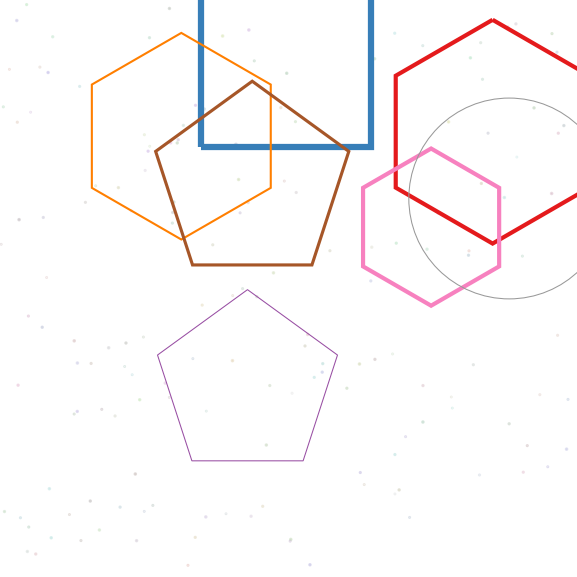[{"shape": "hexagon", "thickness": 2, "radius": 0.97, "center": [0.853, 0.771]}, {"shape": "square", "thickness": 3, "radius": 0.73, "center": [0.495, 0.891]}, {"shape": "pentagon", "thickness": 0.5, "radius": 0.82, "center": [0.429, 0.334]}, {"shape": "hexagon", "thickness": 1, "radius": 0.89, "center": [0.314, 0.763]}, {"shape": "pentagon", "thickness": 1.5, "radius": 0.88, "center": [0.437, 0.683]}, {"shape": "hexagon", "thickness": 2, "radius": 0.68, "center": [0.747, 0.606]}, {"shape": "circle", "thickness": 0.5, "radius": 0.87, "center": [0.882, 0.655]}]